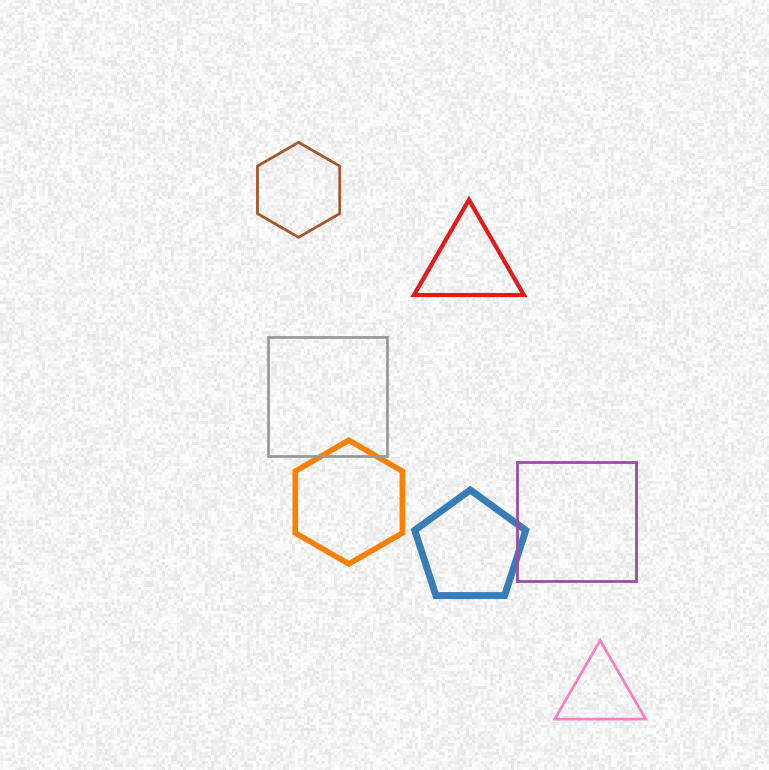[{"shape": "triangle", "thickness": 1.5, "radius": 0.41, "center": [0.609, 0.658]}, {"shape": "pentagon", "thickness": 2.5, "radius": 0.38, "center": [0.611, 0.288]}, {"shape": "square", "thickness": 1, "radius": 0.39, "center": [0.748, 0.323]}, {"shape": "hexagon", "thickness": 2, "radius": 0.4, "center": [0.453, 0.348]}, {"shape": "hexagon", "thickness": 1, "radius": 0.31, "center": [0.388, 0.753]}, {"shape": "triangle", "thickness": 1, "radius": 0.34, "center": [0.78, 0.1]}, {"shape": "square", "thickness": 1, "radius": 0.39, "center": [0.425, 0.485]}]